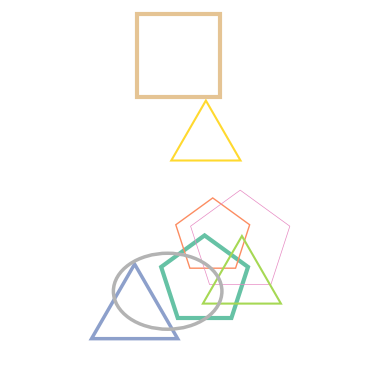[{"shape": "pentagon", "thickness": 3, "radius": 0.59, "center": [0.531, 0.27]}, {"shape": "pentagon", "thickness": 1, "radius": 0.5, "center": [0.553, 0.385]}, {"shape": "triangle", "thickness": 2.5, "radius": 0.65, "center": [0.35, 0.185]}, {"shape": "pentagon", "thickness": 0.5, "radius": 0.68, "center": [0.624, 0.371]}, {"shape": "triangle", "thickness": 1.5, "radius": 0.58, "center": [0.628, 0.27]}, {"shape": "triangle", "thickness": 1.5, "radius": 0.52, "center": [0.535, 0.635]}, {"shape": "square", "thickness": 3, "radius": 0.54, "center": [0.463, 0.856]}, {"shape": "oval", "thickness": 2.5, "radius": 0.7, "center": [0.435, 0.244]}]